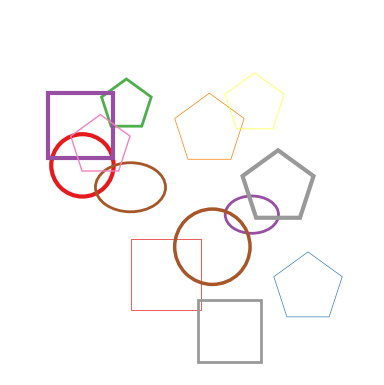[{"shape": "square", "thickness": 0.5, "radius": 0.46, "center": [0.431, 0.287]}, {"shape": "circle", "thickness": 3, "radius": 0.4, "center": [0.214, 0.57]}, {"shape": "pentagon", "thickness": 0.5, "radius": 0.47, "center": [0.8, 0.252]}, {"shape": "pentagon", "thickness": 2, "radius": 0.34, "center": [0.328, 0.727]}, {"shape": "oval", "thickness": 2, "radius": 0.35, "center": [0.654, 0.442]}, {"shape": "square", "thickness": 3, "radius": 0.42, "center": [0.209, 0.673]}, {"shape": "pentagon", "thickness": 0.5, "radius": 0.47, "center": [0.544, 0.663]}, {"shape": "pentagon", "thickness": 0.5, "radius": 0.4, "center": [0.661, 0.73]}, {"shape": "circle", "thickness": 2.5, "radius": 0.49, "center": [0.552, 0.359]}, {"shape": "oval", "thickness": 2, "radius": 0.46, "center": [0.339, 0.514]}, {"shape": "pentagon", "thickness": 1, "radius": 0.4, "center": [0.261, 0.621]}, {"shape": "pentagon", "thickness": 3, "radius": 0.48, "center": [0.722, 0.513]}, {"shape": "square", "thickness": 2, "radius": 0.4, "center": [0.596, 0.141]}]